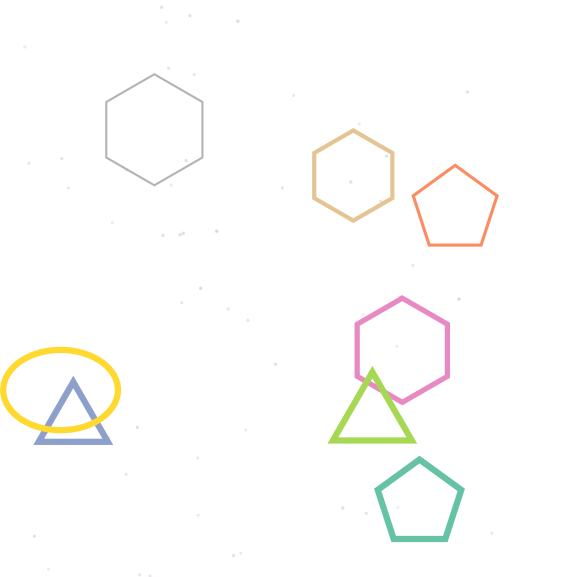[{"shape": "pentagon", "thickness": 3, "radius": 0.38, "center": [0.726, 0.127]}, {"shape": "pentagon", "thickness": 1.5, "radius": 0.38, "center": [0.788, 0.636]}, {"shape": "triangle", "thickness": 3, "radius": 0.35, "center": [0.127, 0.269]}, {"shape": "hexagon", "thickness": 2.5, "radius": 0.45, "center": [0.697, 0.393]}, {"shape": "triangle", "thickness": 3, "radius": 0.39, "center": [0.645, 0.276]}, {"shape": "oval", "thickness": 3, "radius": 0.5, "center": [0.105, 0.324]}, {"shape": "hexagon", "thickness": 2, "radius": 0.39, "center": [0.612, 0.695]}, {"shape": "hexagon", "thickness": 1, "radius": 0.48, "center": [0.267, 0.774]}]